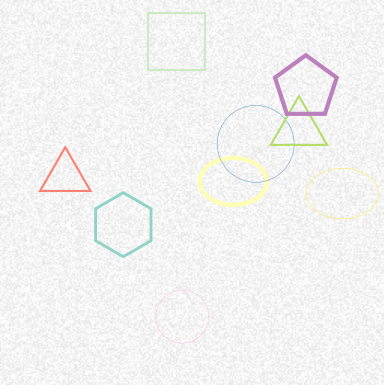[{"shape": "hexagon", "thickness": 2, "radius": 0.42, "center": [0.32, 0.416]}, {"shape": "oval", "thickness": 3, "radius": 0.44, "center": [0.606, 0.529]}, {"shape": "triangle", "thickness": 1.5, "radius": 0.38, "center": [0.17, 0.542]}, {"shape": "circle", "thickness": 0.5, "radius": 0.5, "center": [0.664, 0.626]}, {"shape": "triangle", "thickness": 1.5, "radius": 0.42, "center": [0.777, 0.666]}, {"shape": "circle", "thickness": 0.5, "radius": 0.34, "center": [0.473, 0.177]}, {"shape": "pentagon", "thickness": 3, "radius": 0.42, "center": [0.794, 0.772]}, {"shape": "square", "thickness": 1.5, "radius": 0.37, "center": [0.46, 0.892]}, {"shape": "oval", "thickness": 0.5, "radius": 0.47, "center": [0.889, 0.497]}]